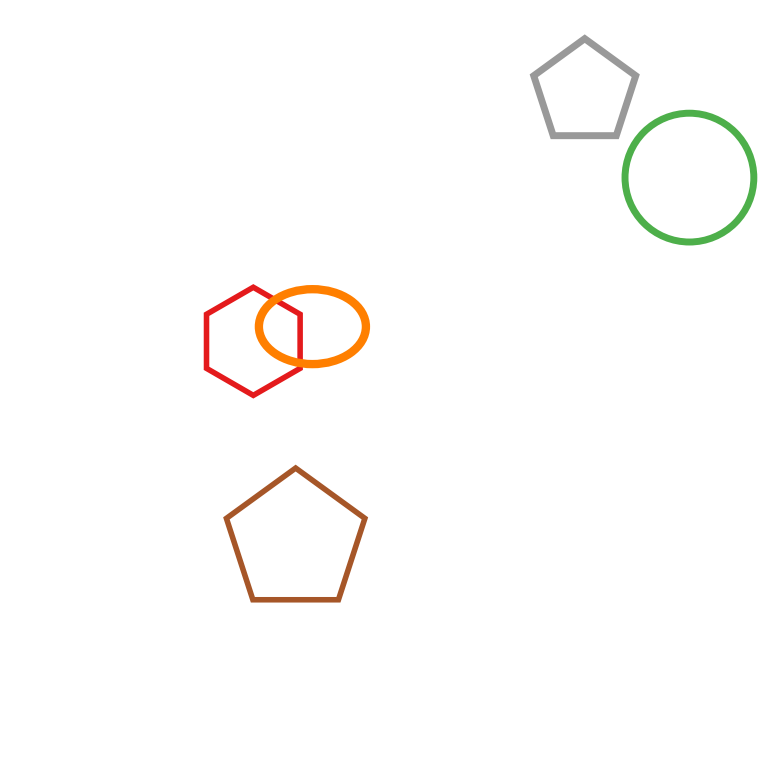[{"shape": "hexagon", "thickness": 2, "radius": 0.35, "center": [0.329, 0.557]}, {"shape": "circle", "thickness": 2.5, "radius": 0.42, "center": [0.895, 0.769]}, {"shape": "oval", "thickness": 3, "radius": 0.35, "center": [0.406, 0.576]}, {"shape": "pentagon", "thickness": 2, "radius": 0.47, "center": [0.384, 0.298]}, {"shape": "pentagon", "thickness": 2.5, "radius": 0.35, "center": [0.759, 0.88]}]